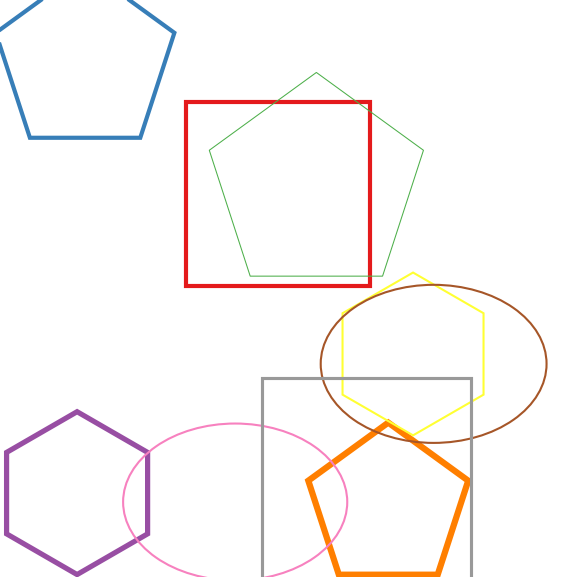[{"shape": "square", "thickness": 2, "radius": 0.8, "center": [0.481, 0.664]}, {"shape": "pentagon", "thickness": 2, "radius": 0.81, "center": [0.147, 0.892]}, {"shape": "pentagon", "thickness": 0.5, "radius": 0.97, "center": [0.548, 0.679]}, {"shape": "hexagon", "thickness": 2.5, "radius": 0.7, "center": [0.133, 0.145]}, {"shape": "pentagon", "thickness": 3, "radius": 0.73, "center": [0.672, 0.122]}, {"shape": "hexagon", "thickness": 1, "radius": 0.7, "center": [0.715, 0.386]}, {"shape": "oval", "thickness": 1, "radius": 0.98, "center": [0.751, 0.369]}, {"shape": "oval", "thickness": 1, "radius": 0.97, "center": [0.407, 0.13]}, {"shape": "square", "thickness": 1.5, "radius": 0.9, "center": [0.634, 0.165]}]